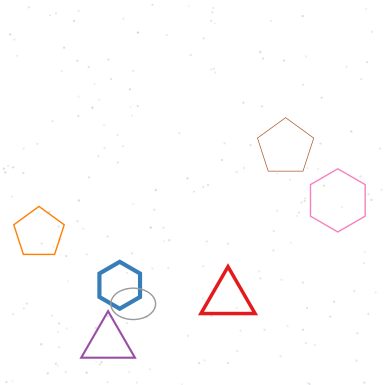[{"shape": "triangle", "thickness": 2.5, "radius": 0.41, "center": [0.592, 0.226]}, {"shape": "hexagon", "thickness": 3, "radius": 0.3, "center": [0.311, 0.259]}, {"shape": "triangle", "thickness": 1.5, "radius": 0.4, "center": [0.281, 0.111]}, {"shape": "pentagon", "thickness": 1, "radius": 0.34, "center": [0.101, 0.395]}, {"shape": "pentagon", "thickness": 0.5, "radius": 0.38, "center": [0.742, 0.618]}, {"shape": "hexagon", "thickness": 1, "radius": 0.41, "center": [0.877, 0.48]}, {"shape": "oval", "thickness": 1, "radius": 0.29, "center": [0.346, 0.211]}]